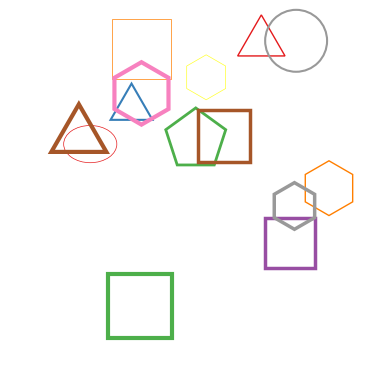[{"shape": "oval", "thickness": 0.5, "radius": 0.35, "center": [0.234, 0.626]}, {"shape": "triangle", "thickness": 1, "radius": 0.36, "center": [0.679, 0.89]}, {"shape": "triangle", "thickness": 1.5, "radius": 0.31, "center": [0.342, 0.72]}, {"shape": "square", "thickness": 3, "radius": 0.42, "center": [0.365, 0.205]}, {"shape": "pentagon", "thickness": 2, "radius": 0.41, "center": [0.508, 0.638]}, {"shape": "square", "thickness": 2.5, "radius": 0.32, "center": [0.754, 0.369]}, {"shape": "hexagon", "thickness": 1, "radius": 0.36, "center": [0.854, 0.511]}, {"shape": "square", "thickness": 0.5, "radius": 0.39, "center": [0.368, 0.872]}, {"shape": "hexagon", "thickness": 0.5, "radius": 0.29, "center": [0.535, 0.799]}, {"shape": "square", "thickness": 2.5, "radius": 0.34, "center": [0.582, 0.648]}, {"shape": "triangle", "thickness": 3, "radius": 0.41, "center": [0.205, 0.647]}, {"shape": "hexagon", "thickness": 3, "radius": 0.41, "center": [0.367, 0.757]}, {"shape": "circle", "thickness": 1.5, "radius": 0.4, "center": [0.769, 0.894]}, {"shape": "hexagon", "thickness": 2.5, "radius": 0.3, "center": [0.765, 0.465]}]